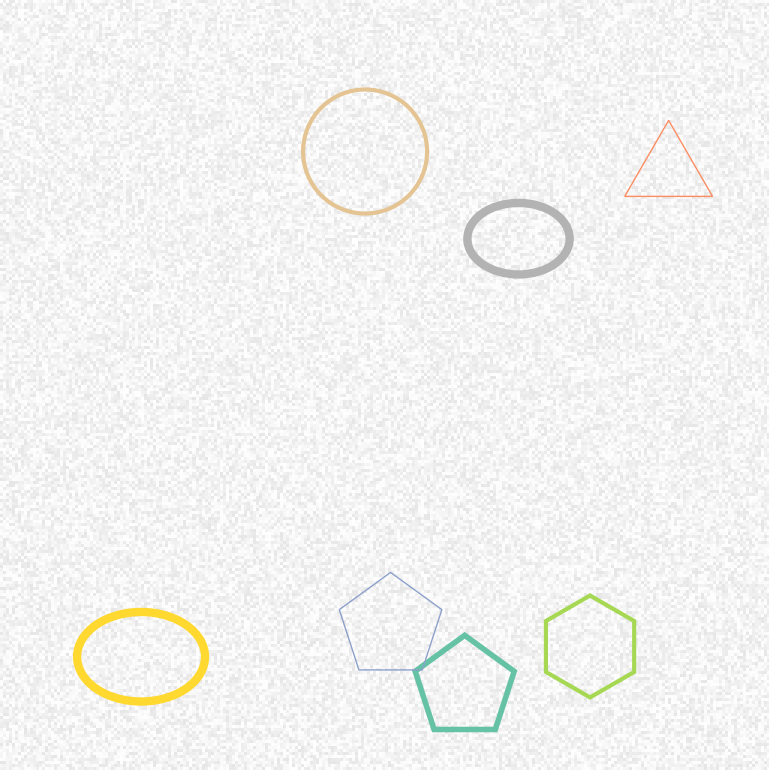[{"shape": "pentagon", "thickness": 2, "radius": 0.34, "center": [0.604, 0.107]}, {"shape": "triangle", "thickness": 0.5, "radius": 0.33, "center": [0.868, 0.778]}, {"shape": "pentagon", "thickness": 0.5, "radius": 0.35, "center": [0.507, 0.187]}, {"shape": "hexagon", "thickness": 1.5, "radius": 0.33, "center": [0.766, 0.16]}, {"shape": "oval", "thickness": 3, "radius": 0.42, "center": [0.183, 0.147]}, {"shape": "circle", "thickness": 1.5, "radius": 0.4, "center": [0.474, 0.803]}, {"shape": "oval", "thickness": 3, "radius": 0.33, "center": [0.673, 0.69]}]